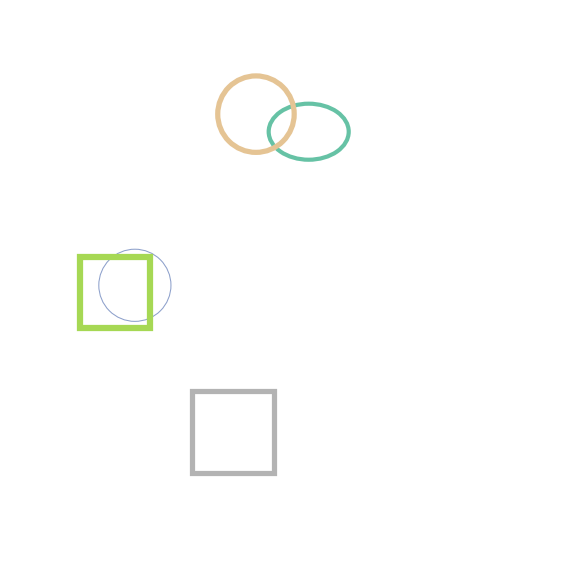[{"shape": "oval", "thickness": 2, "radius": 0.35, "center": [0.535, 0.771]}, {"shape": "circle", "thickness": 0.5, "radius": 0.31, "center": [0.234, 0.505]}, {"shape": "square", "thickness": 3, "radius": 0.3, "center": [0.199, 0.493]}, {"shape": "circle", "thickness": 2.5, "radius": 0.33, "center": [0.443, 0.801]}, {"shape": "square", "thickness": 2.5, "radius": 0.35, "center": [0.403, 0.251]}]